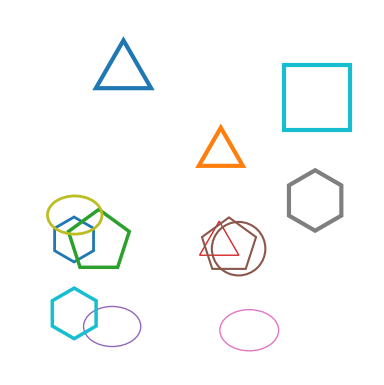[{"shape": "triangle", "thickness": 3, "radius": 0.41, "center": [0.321, 0.812]}, {"shape": "hexagon", "thickness": 2, "radius": 0.29, "center": [0.192, 0.378]}, {"shape": "triangle", "thickness": 3, "radius": 0.33, "center": [0.574, 0.602]}, {"shape": "pentagon", "thickness": 2.5, "radius": 0.42, "center": [0.257, 0.373]}, {"shape": "triangle", "thickness": 1, "radius": 0.29, "center": [0.569, 0.367]}, {"shape": "oval", "thickness": 1, "radius": 0.37, "center": [0.291, 0.152]}, {"shape": "circle", "thickness": 1.5, "radius": 0.35, "center": [0.62, 0.354]}, {"shape": "pentagon", "thickness": 1.5, "radius": 0.37, "center": [0.595, 0.361]}, {"shape": "oval", "thickness": 1, "radius": 0.38, "center": [0.647, 0.142]}, {"shape": "hexagon", "thickness": 3, "radius": 0.39, "center": [0.819, 0.479]}, {"shape": "oval", "thickness": 2, "radius": 0.35, "center": [0.194, 0.441]}, {"shape": "square", "thickness": 3, "radius": 0.42, "center": [0.824, 0.747]}, {"shape": "hexagon", "thickness": 2.5, "radius": 0.33, "center": [0.193, 0.186]}]